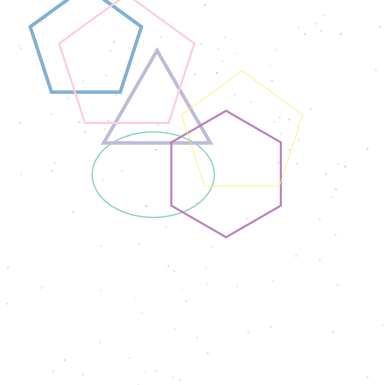[{"shape": "oval", "thickness": 1, "radius": 0.79, "center": [0.398, 0.546]}, {"shape": "triangle", "thickness": 2.5, "radius": 0.8, "center": [0.408, 0.709]}, {"shape": "pentagon", "thickness": 2.5, "radius": 0.76, "center": [0.223, 0.884]}, {"shape": "pentagon", "thickness": 1.5, "radius": 0.92, "center": [0.329, 0.83]}, {"shape": "hexagon", "thickness": 1.5, "radius": 0.82, "center": [0.587, 0.548]}, {"shape": "pentagon", "thickness": 0.5, "radius": 0.83, "center": [0.629, 0.651]}]